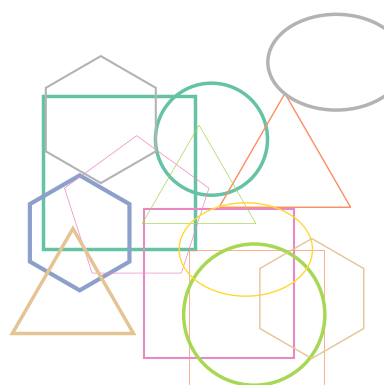[{"shape": "circle", "thickness": 2.5, "radius": 0.73, "center": [0.549, 0.638]}, {"shape": "square", "thickness": 2.5, "radius": 0.99, "center": [0.309, 0.552]}, {"shape": "triangle", "thickness": 1, "radius": 0.99, "center": [0.74, 0.56]}, {"shape": "square", "thickness": 0.5, "radius": 0.88, "center": [0.666, 0.173]}, {"shape": "hexagon", "thickness": 3, "radius": 0.75, "center": [0.207, 0.395]}, {"shape": "pentagon", "thickness": 0.5, "radius": 0.99, "center": [0.355, 0.45]}, {"shape": "square", "thickness": 1.5, "radius": 0.97, "center": [0.569, 0.264]}, {"shape": "circle", "thickness": 2.5, "radius": 0.92, "center": [0.66, 0.183]}, {"shape": "triangle", "thickness": 0.5, "radius": 0.85, "center": [0.517, 0.504]}, {"shape": "oval", "thickness": 1, "radius": 0.87, "center": [0.638, 0.352]}, {"shape": "triangle", "thickness": 2.5, "radius": 0.91, "center": [0.189, 0.225]}, {"shape": "hexagon", "thickness": 1, "radius": 0.78, "center": [0.81, 0.225]}, {"shape": "hexagon", "thickness": 1.5, "radius": 0.82, "center": [0.262, 0.689]}, {"shape": "oval", "thickness": 2.5, "radius": 0.89, "center": [0.873, 0.838]}]